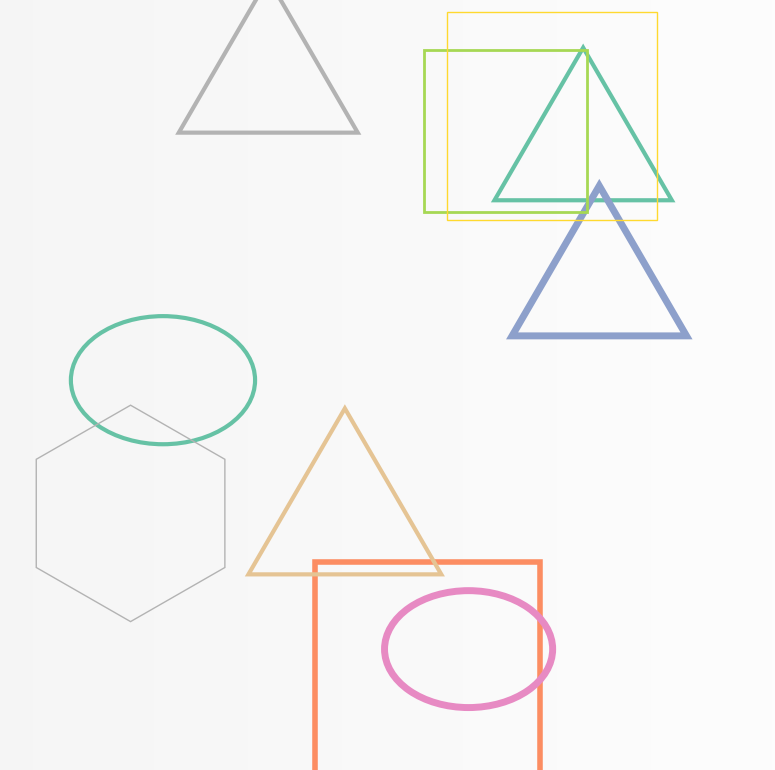[{"shape": "oval", "thickness": 1.5, "radius": 0.59, "center": [0.21, 0.506]}, {"shape": "triangle", "thickness": 1.5, "radius": 0.66, "center": [0.752, 0.806]}, {"shape": "square", "thickness": 2, "radius": 0.72, "center": [0.551, 0.125]}, {"shape": "triangle", "thickness": 2.5, "radius": 0.65, "center": [0.773, 0.629]}, {"shape": "oval", "thickness": 2.5, "radius": 0.54, "center": [0.605, 0.157]}, {"shape": "square", "thickness": 1, "radius": 0.53, "center": [0.653, 0.829]}, {"shape": "square", "thickness": 0.5, "radius": 0.68, "center": [0.712, 0.849]}, {"shape": "triangle", "thickness": 1.5, "radius": 0.72, "center": [0.445, 0.326]}, {"shape": "hexagon", "thickness": 0.5, "radius": 0.7, "center": [0.168, 0.333]}, {"shape": "triangle", "thickness": 1.5, "radius": 0.67, "center": [0.346, 0.894]}]